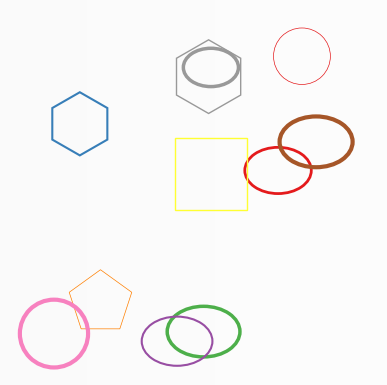[{"shape": "oval", "thickness": 2, "radius": 0.43, "center": [0.718, 0.557]}, {"shape": "circle", "thickness": 0.5, "radius": 0.37, "center": [0.779, 0.854]}, {"shape": "hexagon", "thickness": 1.5, "radius": 0.41, "center": [0.206, 0.678]}, {"shape": "oval", "thickness": 2.5, "radius": 0.47, "center": [0.525, 0.139]}, {"shape": "oval", "thickness": 1.5, "radius": 0.46, "center": [0.457, 0.114]}, {"shape": "pentagon", "thickness": 0.5, "radius": 0.42, "center": [0.259, 0.215]}, {"shape": "square", "thickness": 1, "radius": 0.47, "center": [0.544, 0.549]}, {"shape": "oval", "thickness": 3, "radius": 0.47, "center": [0.816, 0.632]}, {"shape": "circle", "thickness": 3, "radius": 0.44, "center": [0.139, 0.134]}, {"shape": "oval", "thickness": 2.5, "radius": 0.36, "center": [0.544, 0.825]}, {"shape": "hexagon", "thickness": 1, "radius": 0.48, "center": [0.538, 0.801]}]